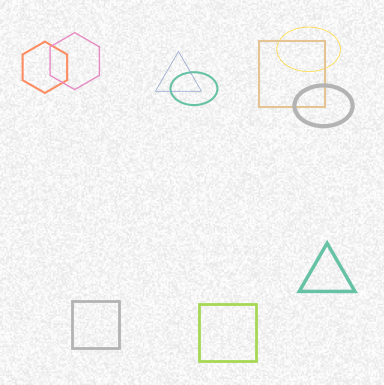[{"shape": "oval", "thickness": 1.5, "radius": 0.3, "center": [0.504, 0.77]}, {"shape": "triangle", "thickness": 2.5, "radius": 0.42, "center": [0.85, 0.285]}, {"shape": "hexagon", "thickness": 1.5, "radius": 0.33, "center": [0.117, 0.825]}, {"shape": "triangle", "thickness": 0.5, "radius": 0.34, "center": [0.463, 0.797]}, {"shape": "hexagon", "thickness": 1, "radius": 0.37, "center": [0.194, 0.841]}, {"shape": "square", "thickness": 2, "radius": 0.37, "center": [0.591, 0.137]}, {"shape": "oval", "thickness": 0.5, "radius": 0.41, "center": [0.802, 0.872]}, {"shape": "square", "thickness": 1.5, "radius": 0.43, "center": [0.758, 0.807]}, {"shape": "square", "thickness": 2, "radius": 0.31, "center": [0.248, 0.157]}, {"shape": "oval", "thickness": 3, "radius": 0.38, "center": [0.84, 0.725]}]